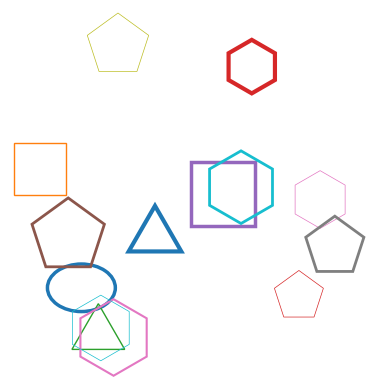[{"shape": "oval", "thickness": 2.5, "radius": 0.44, "center": [0.211, 0.252]}, {"shape": "triangle", "thickness": 3, "radius": 0.39, "center": [0.403, 0.386]}, {"shape": "square", "thickness": 1, "radius": 0.33, "center": [0.105, 0.56]}, {"shape": "triangle", "thickness": 1, "radius": 0.4, "center": [0.255, 0.132]}, {"shape": "hexagon", "thickness": 3, "radius": 0.35, "center": [0.654, 0.827]}, {"shape": "pentagon", "thickness": 0.5, "radius": 0.33, "center": [0.776, 0.231]}, {"shape": "square", "thickness": 2.5, "radius": 0.41, "center": [0.579, 0.496]}, {"shape": "pentagon", "thickness": 2, "radius": 0.49, "center": [0.177, 0.387]}, {"shape": "hexagon", "thickness": 0.5, "radius": 0.38, "center": [0.831, 0.482]}, {"shape": "hexagon", "thickness": 1.5, "radius": 0.5, "center": [0.295, 0.123]}, {"shape": "pentagon", "thickness": 2, "radius": 0.4, "center": [0.87, 0.359]}, {"shape": "pentagon", "thickness": 0.5, "radius": 0.42, "center": [0.306, 0.882]}, {"shape": "hexagon", "thickness": 2, "radius": 0.47, "center": [0.626, 0.514]}, {"shape": "hexagon", "thickness": 0.5, "radius": 0.43, "center": [0.262, 0.148]}]